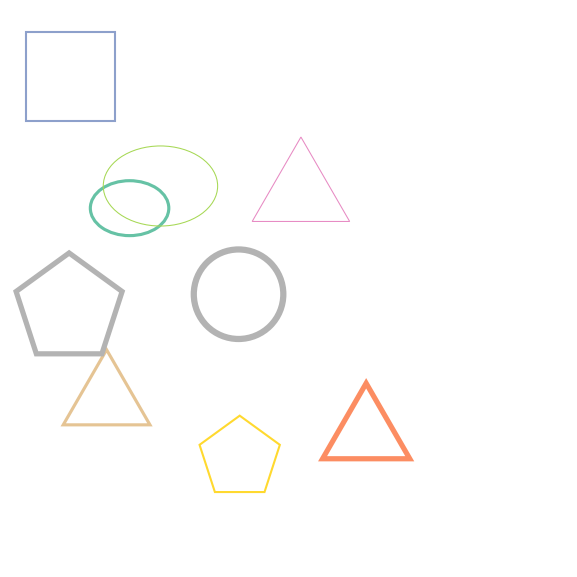[{"shape": "oval", "thickness": 1.5, "radius": 0.34, "center": [0.224, 0.639]}, {"shape": "triangle", "thickness": 2.5, "radius": 0.44, "center": [0.634, 0.248]}, {"shape": "square", "thickness": 1, "radius": 0.38, "center": [0.122, 0.867]}, {"shape": "triangle", "thickness": 0.5, "radius": 0.49, "center": [0.521, 0.664]}, {"shape": "oval", "thickness": 0.5, "radius": 0.5, "center": [0.278, 0.677]}, {"shape": "pentagon", "thickness": 1, "radius": 0.37, "center": [0.415, 0.206]}, {"shape": "triangle", "thickness": 1.5, "radius": 0.43, "center": [0.185, 0.307]}, {"shape": "circle", "thickness": 3, "radius": 0.39, "center": [0.413, 0.49]}, {"shape": "pentagon", "thickness": 2.5, "radius": 0.48, "center": [0.12, 0.465]}]